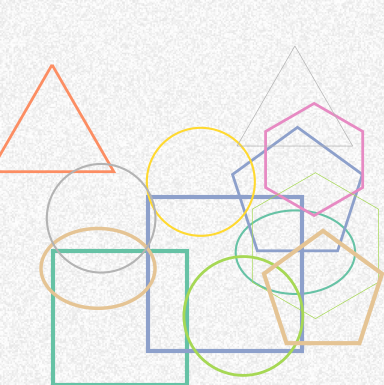[{"shape": "oval", "thickness": 1.5, "radius": 0.78, "center": [0.767, 0.345]}, {"shape": "square", "thickness": 3, "radius": 0.87, "center": [0.312, 0.175]}, {"shape": "triangle", "thickness": 2, "radius": 0.93, "center": [0.135, 0.647]}, {"shape": "square", "thickness": 3, "radius": 1.0, "center": [0.584, 0.289]}, {"shape": "pentagon", "thickness": 2, "radius": 0.89, "center": [0.773, 0.492]}, {"shape": "hexagon", "thickness": 2, "radius": 0.73, "center": [0.816, 0.586]}, {"shape": "circle", "thickness": 2, "radius": 0.77, "center": [0.632, 0.179]}, {"shape": "hexagon", "thickness": 0.5, "radius": 0.95, "center": [0.819, 0.362]}, {"shape": "circle", "thickness": 1.5, "radius": 0.7, "center": [0.522, 0.528]}, {"shape": "pentagon", "thickness": 3, "radius": 0.81, "center": [0.839, 0.239]}, {"shape": "oval", "thickness": 2.5, "radius": 0.74, "center": [0.255, 0.303]}, {"shape": "circle", "thickness": 1.5, "radius": 0.71, "center": [0.263, 0.433]}, {"shape": "triangle", "thickness": 0.5, "radius": 0.87, "center": [0.766, 0.707]}]